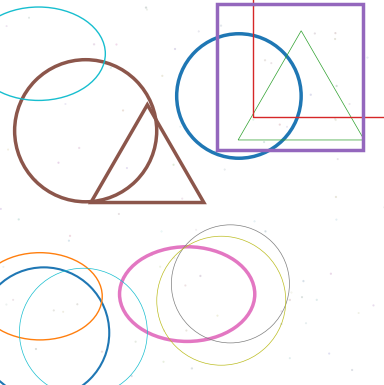[{"shape": "circle", "thickness": 2.5, "radius": 0.81, "center": [0.621, 0.751]}, {"shape": "circle", "thickness": 1.5, "radius": 0.85, "center": [0.114, 0.136]}, {"shape": "oval", "thickness": 1, "radius": 0.81, "center": [0.104, 0.23]}, {"shape": "triangle", "thickness": 0.5, "radius": 0.95, "center": [0.782, 0.731]}, {"shape": "square", "thickness": 1, "radius": 0.96, "center": [0.849, 0.889]}, {"shape": "square", "thickness": 2.5, "radius": 0.95, "center": [0.752, 0.801]}, {"shape": "triangle", "thickness": 2.5, "radius": 0.85, "center": [0.383, 0.559]}, {"shape": "circle", "thickness": 2.5, "radius": 0.92, "center": [0.223, 0.66]}, {"shape": "oval", "thickness": 2.5, "radius": 0.88, "center": [0.486, 0.236]}, {"shape": "circle", "thickness": 0.5, "radius": 0.77, "center": [0.598, 0.263]}, {"shape": "circle", "thickness": 0.5, "radius": 0.84, "center": [0.575, 0.219]}, {"shape": "circle", "thickness": 0.5, "radius": 0.83, "center": [0.217, 0.137]}, {"shape": "oval", "thickness": 1, "radius": 0.87, "center": [0.1, 0.86]}]